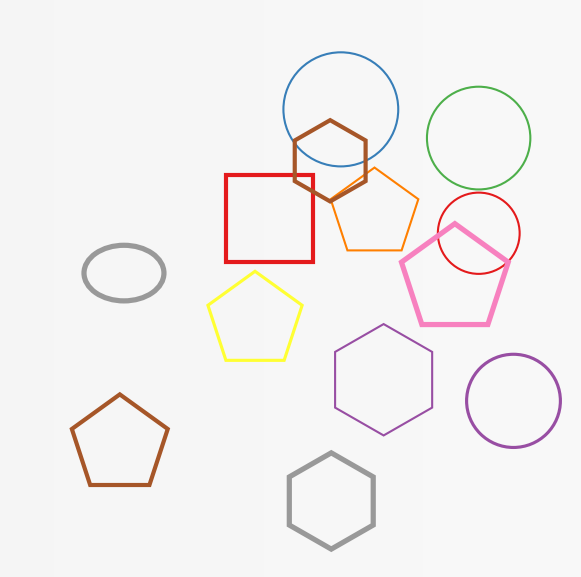[{"shape": "square", "thickness": 2, "radius": 0.38, "center": [0.464, 0.621]}, {"shape": "circle", "thickness": 1, "radius": 0.35, "center": [0.824, 0.595]}, {"shape": "circle", "thickness": 1, "radius": 0.49, "center": [0.586, 0.81]}, {"shape": "circle", "thickness": 1, "radius": 0.44, "center": [0.823, 0.76]}, {"shape": "hexagon", "thickness": 1, "radius": 0.48, "center": [0.66, 0.342]}, {"shape": "circle", "thickness": 1.5, "radius": 0.4, "center": [0.883, 0.305]}, {"shape": "pentagon", "thickness": 1, "radius": 0.4, "center": [0.644, 0.63]}, {"shape": "pentagon", "thickness": 1.5, "radius": 0.43, "center": [0.439, 0.444]}, {"shape": "pentagon", "thickness": 2, "radius": 0.43, "center": [0.206, 0.229]}, {"shape": "hexagon", "thickness": 2, "radius": 0.35, "center": [0.568, 0.721]}, {"shape": "pentagon", "thickness": 2.5, "radius": 0.48, "center": [0.783, 0.515]}, {"shape": "oval", "thickness": 2.5, "radius": 0.34, "center": [0.213, 0.526]}, {"shape": "hexagon", "thickness": 2.5, "radius": 0.42, "center": [0.57, 0.132]}]